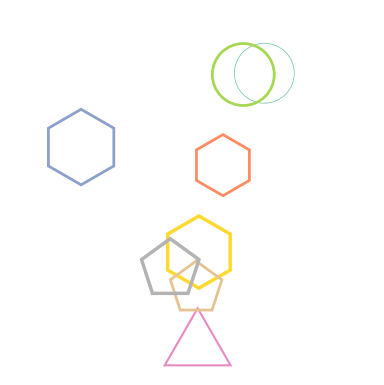[{"shape": "circle", "thickness": 0.5, "radius": 0.39, "center": [0.686, 0.81]}, {"shape": "hexagon", "thickness": 2, "radius": 0.4, "center": [0.579, 0.571]}, {"shape": "hexagon", "thickness": 2, "radius": 0.49, "center": [0.211, 0.618]}, {"shape": "triangle", "thickness": 1.5, "radius": 0.49, "center": [0.513, 0.1]}, {"shape": "circle", "thickness": 2, "radius": 0.4, "center": [0.632, 0.806]}, {"shape": "hexagon", "thickness": 2.5, "radius": 0.47, "center": [0.517, 0.345]}, {"shape": "pentagon", "thickness": 2, "radius": 0.35, "center": [0.509, 0.252]}, {"shape": "pentagon", "thickness": 2.5, "radius": 0.39, "center": [0.442, 0.302]}]